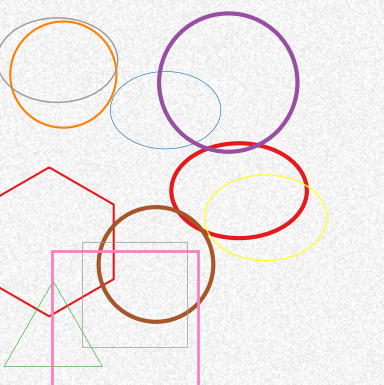[{"shape": "hexagon", "thickness": 1.5, "radius": 0.97, "center": [0.128, 0.372]}, {"shape": "oval", "thickness": 3, "radius": 0.88, "center": [0.621, 0.505]}, {"shape": "oval", "thickness": 0.5, "radius": 0.72, "center": [0.43, 0.714]}, {"shape": "triangle", "thickness": 0.5, "radius": 0.74, "center": [0.138, 0.122]}, {"shape": "circle", "thickness": 3, "radius": 0.9, "center": [0.593, 0.786]}, {"shape": "circle", "thickness": 1.5, "radius": 0.69, "center": [0.165, 0.806]}, {"shape": "oval", "thickness": 1, "radius": 0.8, "center": [0.69, 0.434]}, {"shape": "circle", "thickness": 3, "radius": 0.74, "center": [0.405, 0.313]}, {"shape": "square", "thickness": 2, "radius": 0.95, "center": [0.325, 0.159]}, {"shape": "oval", "thickness": 1, "radius": 0.78, "center": [0.149, 0.844]}, {"shape": "square", "thickness": 0.5, "radius": 0.68, "center": [0.35, 0.235]}]